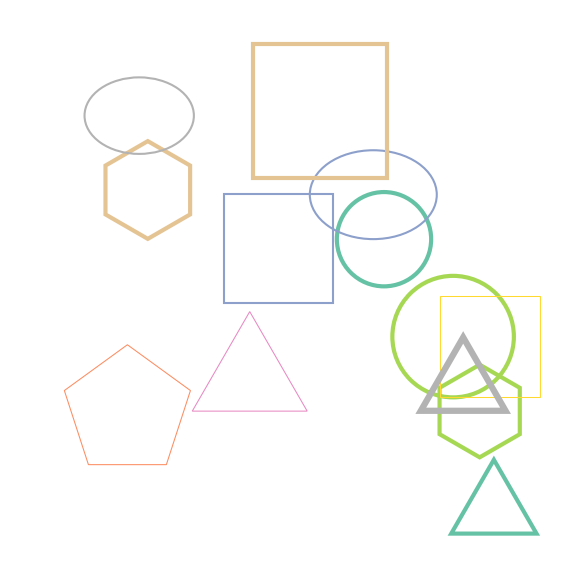[{"shape": "triangle", "thickness": 2, "radius": 0.43, "center": [0.855, 0.118]}, {"shape": "circle", "thickness": 2, "radius": 0.41, "center": [0.665, 0.585]}, {"shape": "pentagon", "thickness": 0.5, "radius": 0.57, "center": [0.221, 0.287]}, {"shape": "oval", "thickness": 1, "radius": 0.55, "center": [0.646, 0.662]}, {"shape": "square", "thickness": 1, "radius": 0.47, "center": [0.482, 0.569]}, {"shape": "triangle", "thickness": 0.5, "radius": 0.57, "center": [0.432, 0.345]}, {"shape": "hexagon", "thickness": 2, "radius": 0.4, "center": [0.831, 0.287]}, {"shape": "circle", "thickness": 2, "radius": 0.53, "center": [0.785, 0.416]}, {"shape": "square", "thickness": 0.5, "radius": 0.44, "center": [0.849, 0.399]}, {"shape": "hexagon", "thickness": 2, "radius": 0.42, "center": [0.256, 0.67]}, {"shape": "square", "thickness": 2, "radius": 0.58, "center": [0.554, 0.807]}, {"shape": "oval", "thickness": 1, "radius": 0.47, "center": [0.241, 0.799]}, {"shape": "triangle", "thickness": 3, "radius": 0.42, "center": [0.802, 0.33]}]